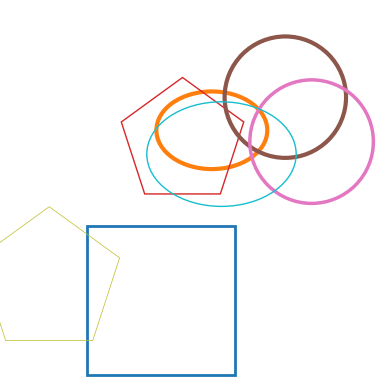[{"shape": "square", "thickness": 2, "radius": 0.96, "center": [0.419, 0.219]}, {"shape": "oval", "thickness": 3, "radius": 0.72, "center": [0.55, 0.662]}, {"shape": "pentagon", "thickness": 1, "radius": 0.84, "center": [0.474, 0.632]}, {"shape": "circle", "thickness": 3, "radius": 0.79, "center": [0.741, 0.748]}, {"shape": "circle", "thickness": 2.5, "radius": 0.8, "center": [0.809, 0.632]}, {"shape": "pentagon", "thickness": 0.5, "radius": 0.96, "center": [0.128, 0.271]}, {"shape": "oval", "thickness": 1, "radius": 0.97, "center": [0.575, 0.6]}]